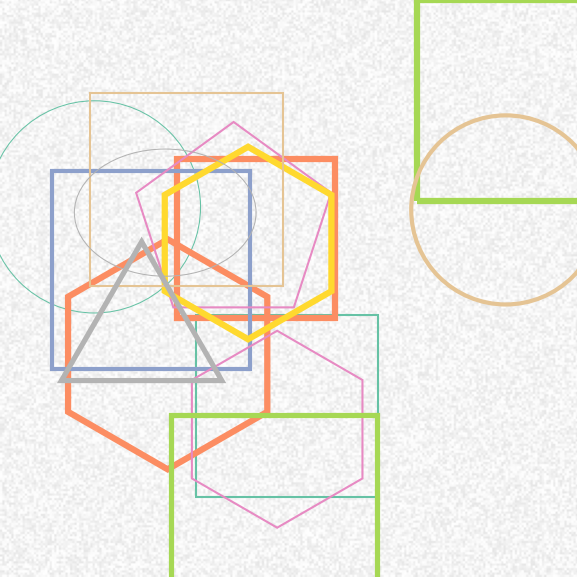[{"shape": "circle", "thickness": 0.5, "radius": 0.92, "center": [0.164, 0.641]}, {"shape": "square", "thickness": 1, "radius": 0.79, "center": [0.498, 0.297]}, {"shape": "square", "thickness": 3, "radius": 0.69, "center": [0.443, 0.586]}, {"shape": "hexagon", "thickness": 3, "radius": 1.0, "center": [0.29, 0.386]}, {"shape": "square", "thickness": 2, "radius": 0.85, "center": [0.262, 0.531]}, {"shape": "hexagon", "thickness": 1, "radius": 0.85, "center": [0.48, 0.256]}, {"shape": "pentagon", "thickness": 1, "radius": 0.89, "center": [0.405, 0.61]}, {"shape": "square", "thickness": 3, "radius": 0.87, "center": [0.896, 0.825]}, {"shape": "square", "thickness": 2.5, "radius": 0.89, "center": [0.475, 0.103]}, {"shape": "hexagon", "thickness": 3, "radius": 0.83, "center": [0.43, 0.578]}, {"shape": "circle", "thickness": 2, "radius": 0.82, "center": [0.876, 0.636]}, {"shape": "square", "thickness": 1, "radius": 0.84, "center": [0.323, 0.671]}, {"shape": "triangle", "thickness": 2.5, "radius": 0.8, "center": [0.245, 0.42]}, {"shape": "oval", "thickness": 0.5, "radius": 0.79, "center": [0.286, 0.631]}]